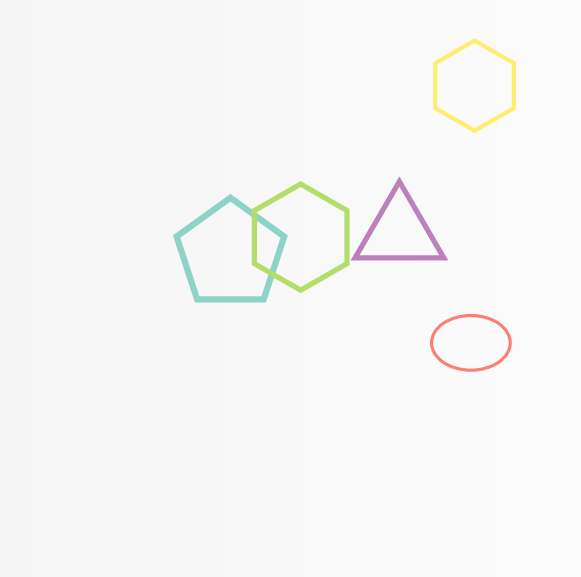[{"shape": "pentagon", "thickness": 3, "radius": 0.49, "center": [0.396, 0.559]}, {"shape": "oval", "thickness": 1.5, "radius": 0.34, "center": [0.81, 0.405]}, {"shape": "hexagon", "thickness": 2.5, "radius": 0.46, "center": [0.517, 0.589]}, {"shape": "triangle", "thickness": 2.5, "radius": 0.44, "center": [0.687, 0.597]}, {"shape": "hexagon", "thickness": 2, "radius": 0.39, "center": [0.816, 0.851]}]